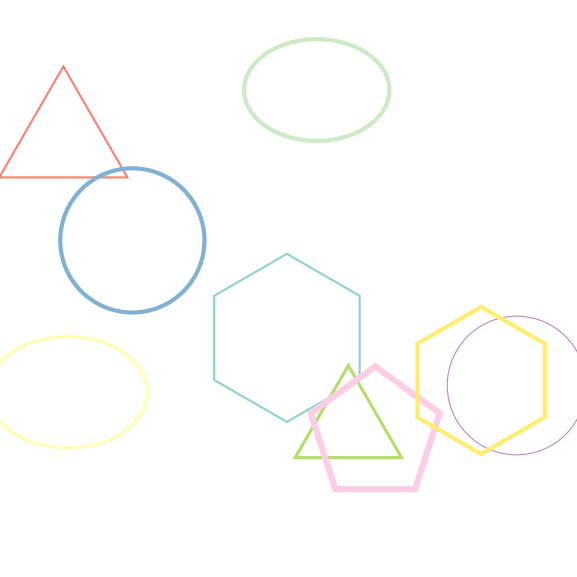[{"shape": "hexagon", "thickness": 1, "radius": 0.73, "center": [0.497, 0.414]}, {"shape": "oval", "thickness": 1.5, "radius": 0.69, "center": [0.117, 0.32]}, {"shape": "triangle", "thickness": 1, "radius": 0.64, "center": [0.11, 0.756]}, {"shape": "circle", "thickness": 2, "radius": 0.62, "center": [0.229, 0.583]}, {"shape": "triangle", "thickness": 1.5, "radius": 0.53, "center": [0.603, 0.26]}, {"shape": "pentagon", "thickness": 3, "radius": 0.59, "center": [0.65, 0.247]}, {"shape": "circle", "thickness": 0.5, "radius": 0.6, "center": [0.895, 0.332]}, {"shape": "oval", "thickness": 2, "radius": 0.63, "center": [0.548, 0.843]}, {"shape": "hexagon", "thickness": 2, "radius": 0.64, "center": [0.833, 0.34]}]